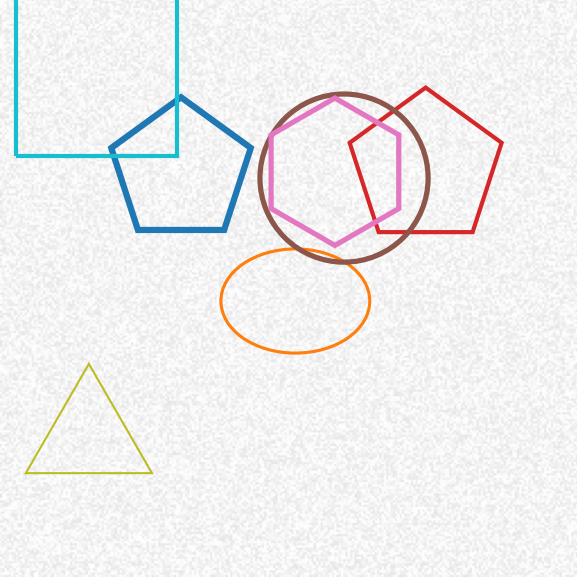[{"shape": "pentagon", "thickness": 3, "radius": 0.63, "center": [0.313, 0.704]}, {"shape": "oval", "thickness": 1.5, "radius": 0.64, "center": [0.511, 0.478]}, {"shape": "pentagon", "thickness": 2, "radius": 0.69, "center": [0.737, 0.709]}, {"shape": "circle", "thickness": 2.5, "radius": 0.73, "center": [0.596, 0.691]}, {"shape": "hexagon", "thickness": 2.5, "radius": 0.64, "center": [0.58, 0.702]}, {"shape": "triangle", "thickness": 1, "radius": 0.63, "center": [0.154, 0.243]}, {"shape": "square", "thickness": 2, "radius": 0.7, "center": [0.167, 0.868]}]